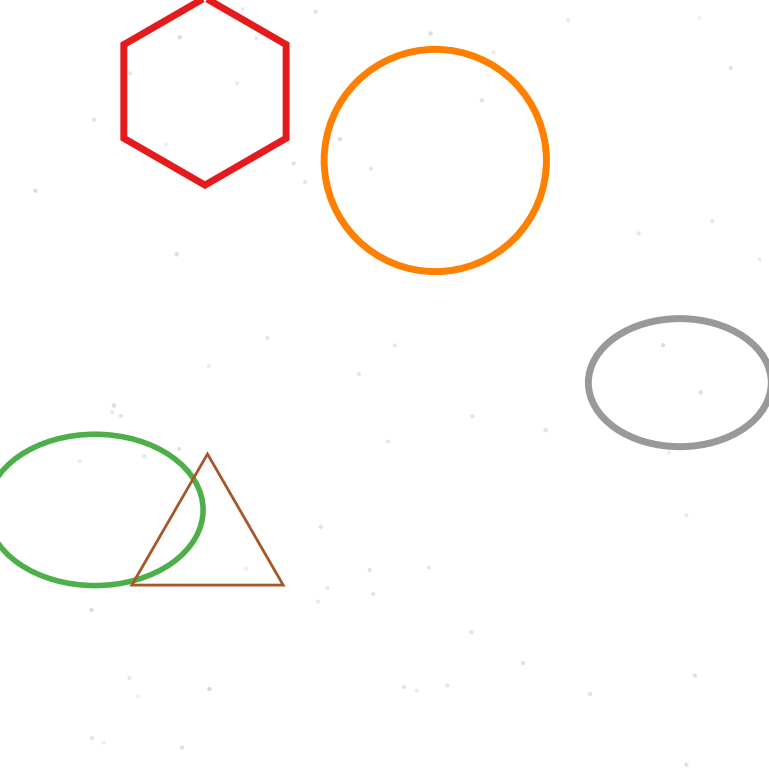[{"shape": "hexagon", "thickness": 2.5, "radius": 0.61, "center": [0.266, 0.881]}, {"shape": "oval", "thickness": 2, "radius": 0.7, "center": [0.123, 0.338]}, {"shape": "circle", "thickness": 2.5, "radius": 0.72, "center": [0.565, 0.792]}, {"shape": "triangle", "thickness": 1, "radius": 0.57, "center": [0.269, 0.297]}, {"shape": "oval", "thickness": 2.5, "radius": 0.59, "center": [0.883, 0.503]}]